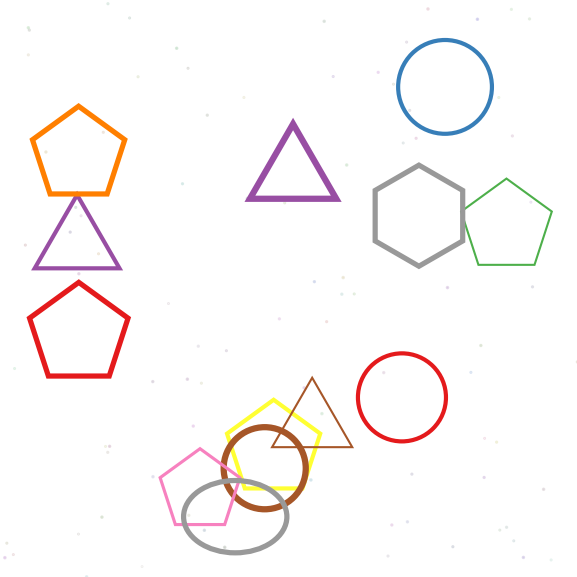[{"shape": "pentagon", "thickness": 2.5, "radius": 0.45, "center": [0.136, 0.421]}, {"shape": "circle", "thickness": 2, "radius": 0.38, "center": [0.696, 0.311]}, {"shape": "circle", "thickness": 2, "radius": 0.41, "center": [0.771, 0.849]}, {"shape": "pentagon", "thickness": 1, "radius": 0.41, "center": [0.877, 0.607]}, {"shape": "triangle", "thickness": 3, "radius": 0.43, "center": [0.507, 0.698]}, {"shape": "triangle", "thickness": 2, "radius": 0.42, "center": [0.133, 0.577]}, {"shape": "pentagon", "thickness": 2.5, "radius": 0.42, "center": [0.136, 0.731]}, {"shape": "pentagon", "thickness": 2, "radius": 0.42, "center": [0.474, 0.222]}, {"shape": "triangle", "thickness": 1, "radius": 0.4, "center": [0.541, 0.265]}, {"shape": "circle", "thickness": 3, "radius": 0.36, "center": [0.458, 0.188]}, {"shape": "pentagon", "thickness": 1.5, "radius": 0.36, "center": [0.346, 0.15]}, {"shape": "oval", "thickness": 2.5, "radius": 0.45, "center": [0.407, 0.104]}, {"shape": "hexagon", "thickness": 2.5, "radius": 0.44, "center": [0.725, 0.626]}]